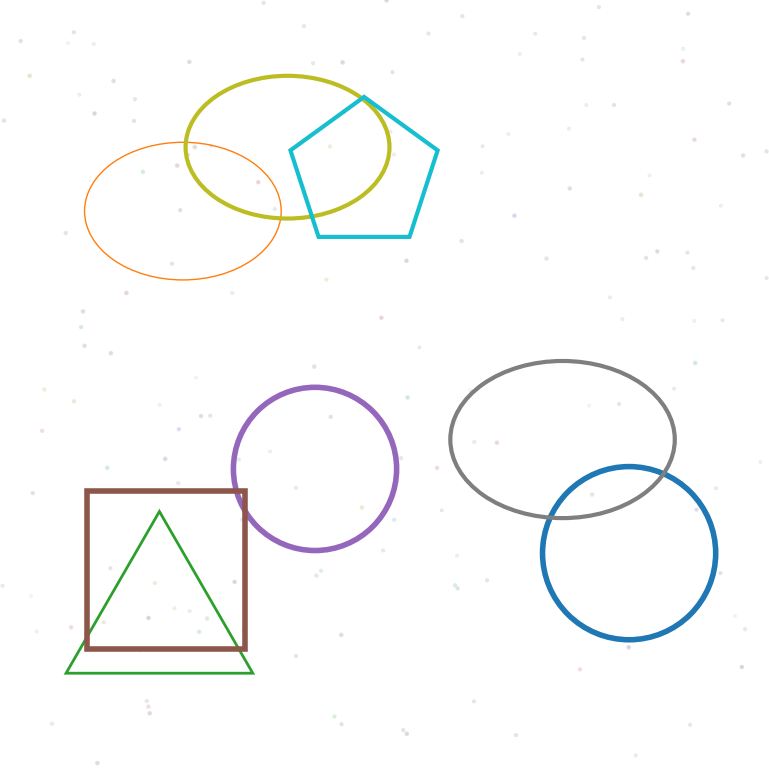[{"shape": "circle", "thickness": 2, "radius": 0.56, "center": [0.817, 0.282]}, {"shape": "oval", "thickness": 0.5, "radius": 0.64, "center": [0.237, 0.726]}, {"shape": "triangle", "thickness": 1, "radius": 0.7, "center": [0.207, 0.196]}, {"shape": "circle", "thickness": 2, "radius": 0.53, "center": [0.409, 0.391]}, {"shape": "square", "thickness": 2, "radius": 0.51, "center": [0.216, 0.26]}, {"shape": "oval", "thickness": 1.5, "radius": 0.73, "center": [0.731, 0.429]}, {"shape": "oval", "thickness": 1.5, "radius": 0.66, "center": [0.373, 0.809]}, {"shape": "pentagon", "thickness": 1.5, "radius": 0.5, "center": [0.473, 0.774]}]